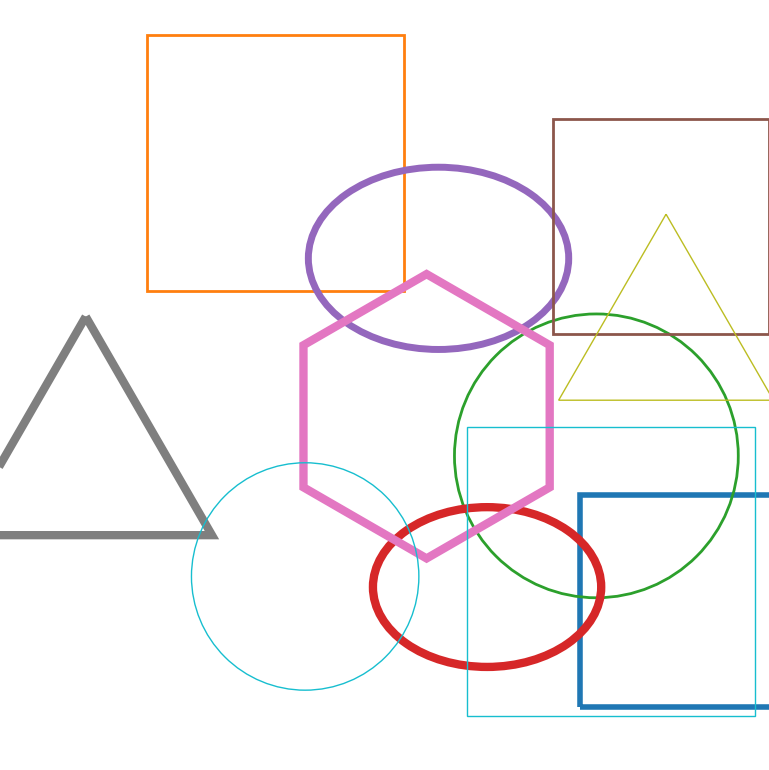[{"shape": "square", "thickness": 2, "radius": 0.69, "center": [0.891, 0.219]}, {"shape": "square", "thickness": 1, "radius": 0.83, "center": [0.358, 0.789]}, {"shape": "circle", "thickness": 1, "radius": 0.92, "center": [0.775, 0.408]}, {"shape": "oval", "thickness": 3, "radius": 0.74, "center": [0.633, 0.238]}, {"shape": "oval", "thickness": 2.5, "radius": 0.85, "center": [0.57, 0.664]}, {"shape": "square", "thickness": 1, "radius": 0.7, "center": [0.859, 0.706]}, {"shape": "hexagon", "thickness": 3, "radius": 0.92, "center": [0.554, 0.459]}, {"shape": "triangle", "thickness": 3, "radius": 0.95, "center": [0.111, 0.4]}, {"shape": "triangle", "thickness": 0.5, "radius": 0.81, "center": [0.865, 0.561]}, {"shape": "square", "thickness": 0.5, "radius": 0.94, "center": [0.794, 0.258]}, {"shape": "circle", "thickness": 0.5, "radius": 0.74, "center": [0.396, 0.251]}]